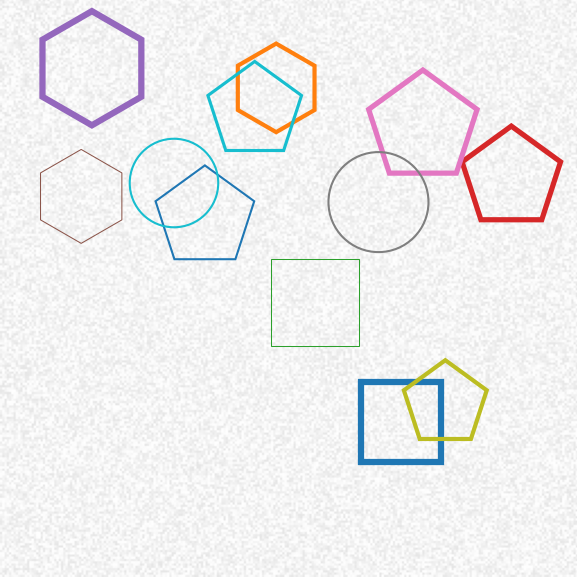[{"shape": "pentagon", "thickness": 1, "radius": 0.45, "center": [0.355, 0.623]}, {"shape": "square", "thickness": 3, "radius": 0.35, "center": [0.695, 0.268]}, {"shape": "hexagon", "thickness": 2, "radius": 0.38, "center": [0.478, 0.847]}, {"shape": "square", "thickness": 0.5, "radius": 0.38, "center": [0.546, 0.475]}, {"shape": "pentagon", "thickness": 2.5, "radius": 0.45, "center": [0.885, 0.691]}, {"shape": "hexagon", "thickness": 3, "radius": 0.49, "center": [0.159, 0.881]}, {"shape": "hexagon", "thickness": 0.5, "radius": 0.41, "center": [0.141, 0.659]}, {"shape": "pentagon", "thickness": 2.5, "radius": 0.49, "center": [0.732, 0.779]}, {"shape": "circle", "thickness": 1, "radius": 0.43, "center": [0.655, 0.649]}, {"shape": "pentagon", "thickness": 2, "radius": 0.38, "center": [0.771, 0.3]}, {"shape": "pentagon", "thickness": 1.5, "radius": 0.43, "center": [0.441, 0.807]}, {"shape": "circle", "thickness": 1, "radius": 0.38, "center": [0.301, 0.682]}]